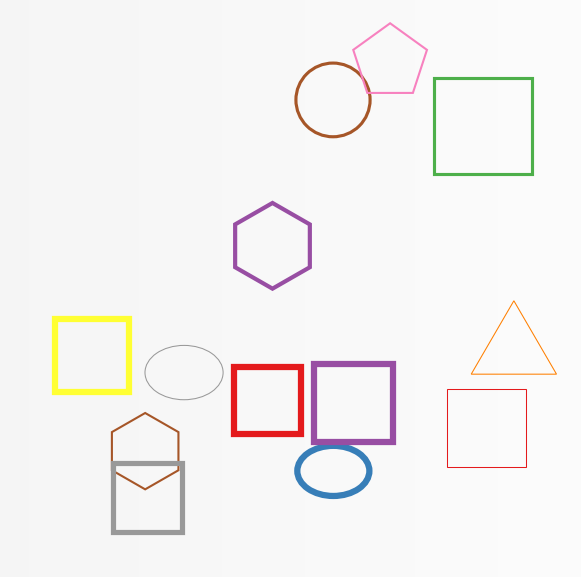[{"shape": "square", "thickness": 0.5, "radius": 0.34, "center": [0.837, 0.258]}, {"shape": "square", "thickness": 3, "radius": 0.29, "center": [0.461, 0.306]}, {"shape": "oval", "thickness": 3, "radius": 0.31, "center": [0.574, 0.184]}, {"shape": "square", "thickness": 1.5, "radius": 0.42, "center": [0.831, 0.781]}, {"shape": "square", "thickness": 3, "radius": 0.34, "center": [0.608, 0.301]}, {"shape": "hexagon", "thickness": 2, "radius": 0.37, "center": [0.469, 0.573]}, {"shape": "triangle", "thickness": 0.5, "radius": 0.42, "center": [0.884, 0.394]}, {"shape": "square", "thickness": 3, "radius": 0.32, "center": [0.159, 0.383]}, {"shape": "circle", "thickness": 1.5, "radius": 0.32, "center": [0.573, 0.826]}, {"shape": "hexagon", "thickness": 1, "radius": 0.33, "center": [0.25, 0.218]}, {"shape": "pentagon", "thickness": 1, "radius": 0.33, "center": [0.671, 0.892]}, {"shape": "square", "thickness": 2.5, "radius": 0.3, "center": [0.254, 0.138]}, {"shape": "oval", "thickness": 0.5, "radius": 0.34, "center": [0.317, 0.354]}]